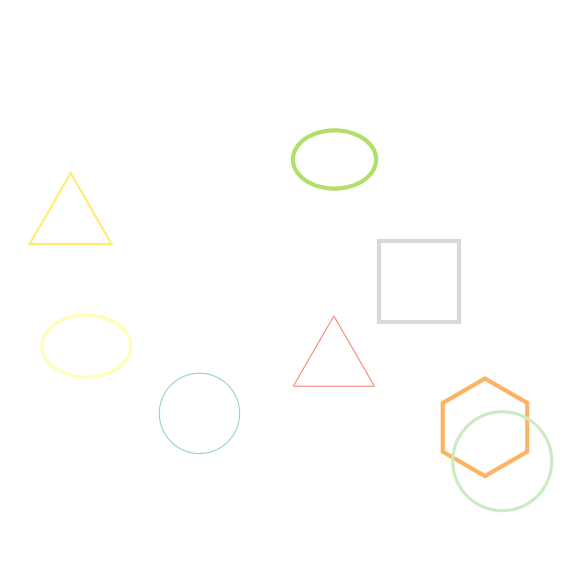[{"shape": "circle", "thickness": 0.5, "radius": 0.35, "center": [0.345, 0.283]}, {"shape": "oval", "thickness": 1.5, "radius": 0.38, "center": [0.149, 0.4]}, {"shape": "triangle", "thickness": 0.5, "radius": 0.41, "center": [0.578, 0.371]}, {"shape": "hexagon", "thickness": 2, "radius": 0.42, "center": [0.84, 0.259]}, {"shape": "oval", "thickness": 2, "radius": 0.36, "center": [0.579, 0.723]}, {"shape": "square", "thickness": 2, "radius": 0.35, "center": [0.726, 0.512]}, {"shape": "circle", "thickness": 1.5, "radius": 0.43, "center": [0.87, 0.201]}, {"shape": "triangle", "thickness": 1, "radius": 0.41, "center": [0.122, 0.618]}]